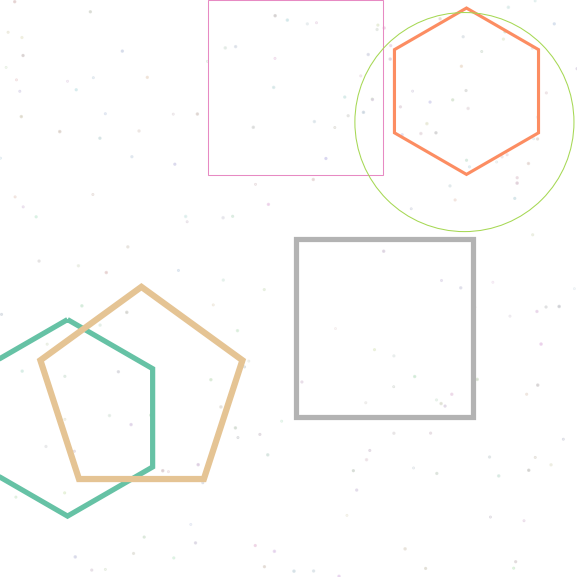[{"shape": "hexagon", "thickness": 2.5, "radius": 0.85, "center": [0.117, 0.276]}, {"shape": "hexagon", "thickness": 1.5, "radius": 0.72, "center": [0.808, 0.841]}, {"shape": "square", "thickness": 0.5, "radius": 0.76, "center": [0.511, 0.848]}, {"shape": "circle", "thickness": 0.5, "radius": 0.95, "center": [0.804, 0.788]}, {"shape": "pentagon", "thickness": 3, "radius": 0.92, "center": [0.245, 0.318]}, {"shape": "square", "thickness": 2.5, "radius": 0.77, "center": [0.666, 0.431]}]